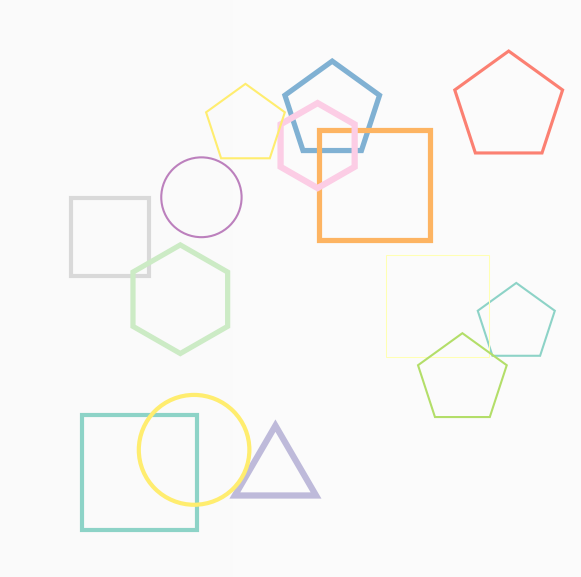[{"shape": "pentagon", "thickness": 1, "radius": 0.35, "center": [0.888, 0.439]}, {"shape": "square", "thickness": 2, "radius": 0.5, "center": [0.24, 0.181]}, {"shape": "square", "thickness": 0.5, "radius": 0.44, "center": [0.753, 0.469]}, {"shape": "triangle", "thickness": 3, "radius": 0.4, "center": [0.474, 0.181]}, {"shape": "pentagon", "thickness": 1.5, "radius": 0.49, "center": [0.875, 0.813]}, {"shape": "pentagon", "thickness": 2.5, "radius": 0.43, "center": [0.572, 0.808]}, {"shape": "square", "thickness": 2.5, "radius": 0.48, "center": [0.645, 0.679]}, {"shape": "pentagon", "thickness": 1, "radius": 0.4, "center": [0.795, 0.342]}, {"shape": "hexagon", "thickness": 3, "radius": 0.37, "center": [0.546, 0.747]}, {"shape": "square", "thickness": 2, "radius": 0.34, "center": [0.189, 0.589]}, {"shape": "circle", "thickness": 1, "radius": 0.35, "center": [0.347, 0.658]}, {"shape": "hexagon", "thickness": 2.5, "radius": 0.47, "center": [0.31, 0.481]}, {"shape": "pentagon", "thickness": 1, "radius": 0.36, "center": [0.422, 0.783]}, {"shape": "circle", "thickness": 2, "radius": 0.48, "center": [0.334, 0.22]}]